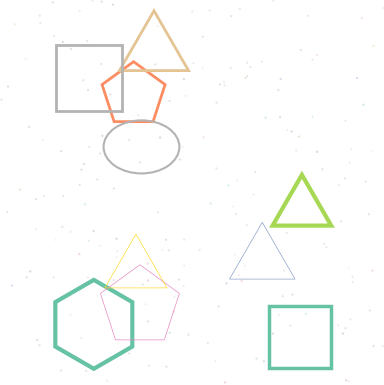[{"shape": "square", "thickness": 2.5, "radius": 0.4, "center": [0.78, 0.124]}, {"shape": "hexagon", "thickness": 3, "radius": 0.58, "center": [0.244, 0.158]}, {"shape": "pentagon", "thickness": 2, "radius": 0.43, "center": [0.347, 0.754]}, {"shape": "triangle", "thickness": 0.5, "radius": 0.49, "center": [0.681, 0.324]}, {"shape": "pentagon", "thickness": 0.5, "radius": 0.54, "center": [0.363, 0.204]}, {"shape": "triangle", "thickness": 3, "radius": 0.44, "center": [0.784, 0.458]}, {"shape": "triangle", "thickness": 0.5, "radius": 0.47, "center": [0.353, 0.299]}, {"shape": "triangle", "thickness": 2, "radius": 0.52, "center": [0.4, 0.868]}, {"shape": "square", "thickness": 2, "radius": 0.43, "center": [0.231, 0.797]}, {"shape": "oval", "thickness": 1.5, "radius": 0.49, "center": [0.367, 0.618]}]